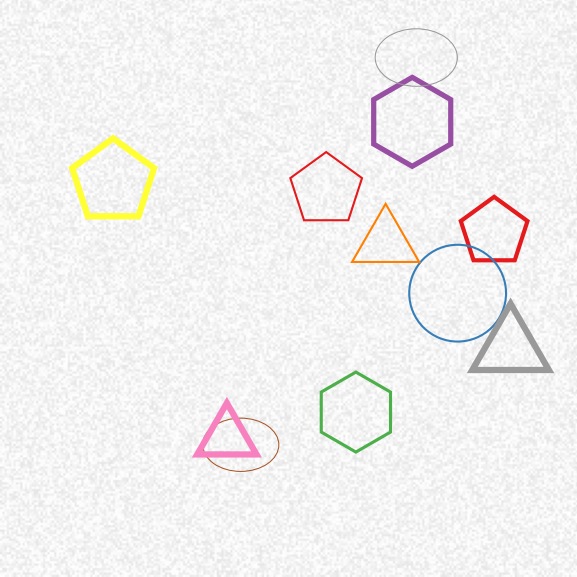[{"shape": "pentagon", "thickness": 2, "radius": 0.3, "center": [0.856, 0.598]}, {"shape": "pentagon", "thickness": 1, "radius": 0.33, "center": [0.565, 0.671]}, {"shape": "circle", "thickness": 1, "radius": 0.42, "center": [0.792, 0.491]}, {"shape": "hexagon", "thickness": 1.5, "radius": 0.35, "center": [0.616, 0.286]}, {"shape": "hexagon", "thickness": 2.5, "radius": 0.39, "center": [0.714, 0.788]}, {"shape": "triangle", "thickness": 1, "radius": 0.34, "center": [0.668, 0.579]}, {"shape": "pentagon", "thickness": 3, "radius": 0.37, "center": [0.196, 0.685]}, {"shape": "oval", "thickness": 0.5, "radius": 0.33, "center": [0.417, 0.229]}, {"shape": "triangle", "thickness": 3, "radius": 0.3, "center": [0.393, 0.242]}, {"shape": "triangle", "thickness": 3, "radius": 0.38, "center": [0.884, 0.397]}, {"shape": "oval", "thickness": 0.5, "radius": 0.36, "center": [0.721, 0.9]}]